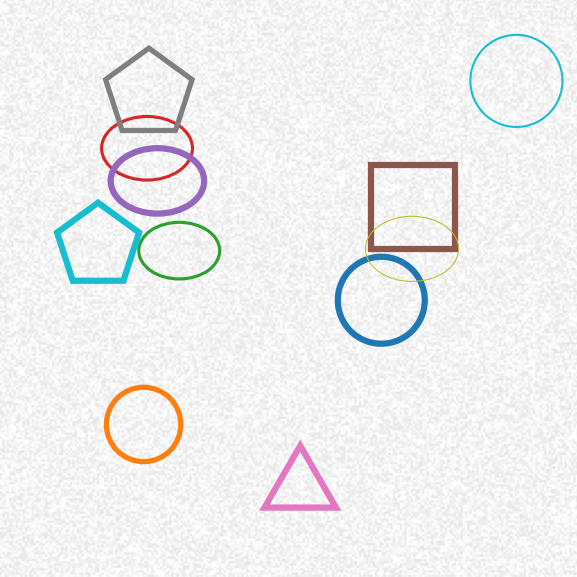[{"shape": "circle", "thickness": 3, "radius": 0.38, "center": [0.66, 0.479]}, {"shape": "circle", "thickness": 2.5, "radius": 0.32, "center": [0.249, 0.264]}, {"shape": "oval", "thickness": 1.5, "radius": 0.35, "center": [0.31, 0.565]}, {"shape": "oval", "thickness": 1.5, "radius": 0.39, "center": [0.255, 0.742]}, {"shape": "oval", "thickness": 3, "radius": 0.4, "center": [0.273, 0.686]}, {"shape": "square", "thickness": 3, "radius": 0.36, "center": [0.715, 0.641]}, {"shape": "triangle", "thickness": 3, "radius": 0.36, "center": [0.52, 0.156]}, {"shape": "pentagon", "thickness": 2.5, "radius": 0.39, "center": [0.258, 0.837]}, {"shape": "oval", "thickness": 0.5, "radius": 0.4, "center": [0.713, 0.568]}, {"shape": "circle", "thickness": 1, "radius": 0.4, "center": [0.894, 0.859]}, {"shape": "pentagon", "thickness": 3, "radius": 0.37, "center": [0.17, 0.573]}]